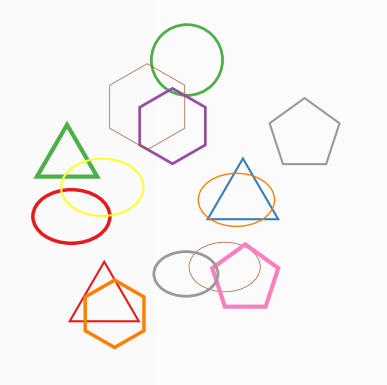[{"shape": "oval", "thickness": 2.5, "radius": 0.5, "center": [0.184, 0.438]}, {"shape": "triangle", "thickness": 1.5, "radius": 0.52, "center": [0.269, 0.217]}, {"shape": "triangle", "thickness": 1.5, "radius": 0.53, "center": [0.627, 0.483]}, {"shape": "circle", "thickness": 2, "radius": 0.46, "center": [0.482, 0.844]}, {"shape": "triangle", "thickness": 3, "radius": 0.45, "center": [0.173, 0.586]}, {"shape": "hexagon", "thickness": 2, "radius": 0.49, "center": [0.445, 0.672]}, {"shape": "oval", "thickness": 1, "radius": 0.49, "center": [0.61, 0.481]}, {"shape": "hexagon", "thickness": 2.5, "radius": 0.44, "center": [0.296, 0.185]}, {"shape": "oval", "thickness": 1.5, "radius": 0.53, "center": [0.264, 0.513]}, {"shape": "hexagon", "thickness": 0.5, "radius": 0.56, "center": [0.38, 0.723]}, {"shape": "oval", "thickness": 0.5, "radius": 0.46, "center": [0.58, 0.307]}, {"shape": "pentagon", "thickness": 3, "radius": 0.45, "center": [0.633, 0.276]}, {"shape": "oval", "thickness": 2, "radius": 0.41, "center": [0.48, 0.288]}, {"shape": "pentagon", "thickness": 1.5, "radius": 0.47, "center": [0.786, 0.65]}]